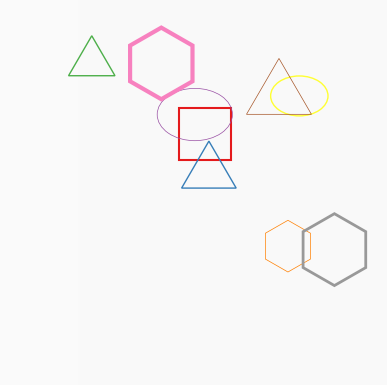[{"shape": "square", "thickness": 1.5, "radius": 0.33, "center": [0.528, 0.652]}, {"shape": "triangle", "thickness": 1, "radius": 0.41, "center": [0.539, 0.552]}, {"shape": "triangle", "thickness": 1, "radius": 0.35, "center": [0.237, 0.838]}, {"shape": "oval", "thickness": 0.5, "radius": 0.49, "center": [0.503, 0.703]}, {"shape": "hexagon", "thickness": 0.5, "radius": 0.34, "center": [0.743, 0.361]}, {"shape": "oval", "thickness": 1, "radius": 0.37, "center": [0.772, 0.751]}, {"shape": "triangle", "thickness": 0.5, "radius": 0.48, "center": [0.72, 0.751]}, {"shape": "hexagon", "thickness": 3, "radius": 0.46, "center": [0.416, 0.835]}, {"shape": "hexagon", "thickness": 2, "radius": 0.47, "center": [0.863, 0.352]}]